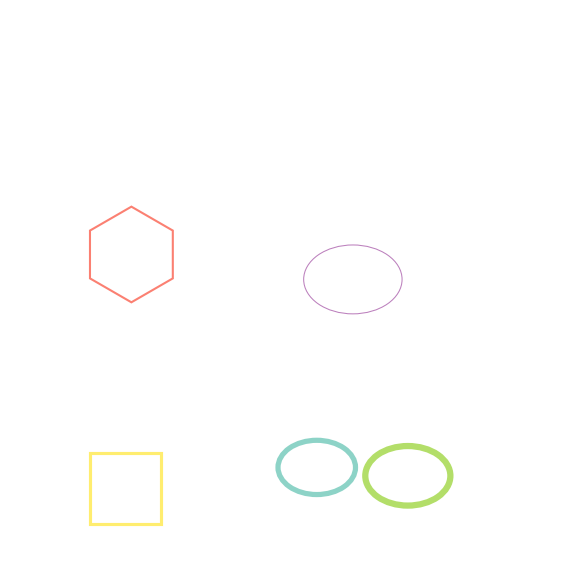[{"shape": "oval", "thickness": 2.5, "radius": 0.34, "center": [0.549, 0.19]}, {"shape": "hexagon", "thickness": 1, "radius": 0.41, "center": [0.228, 0.558]}, {"shape": "oval", "thickness": 3, "radius": 0.37, "center": [0.706, 0.175]}, {"shape": "oval", "thickness": 0.5, "radius": 0.43, "center": [0.611, 0.515]}, {"shape": "square", "thickness": 1.5, "radius": 0.31, "center": [0.218, 0.153]}]